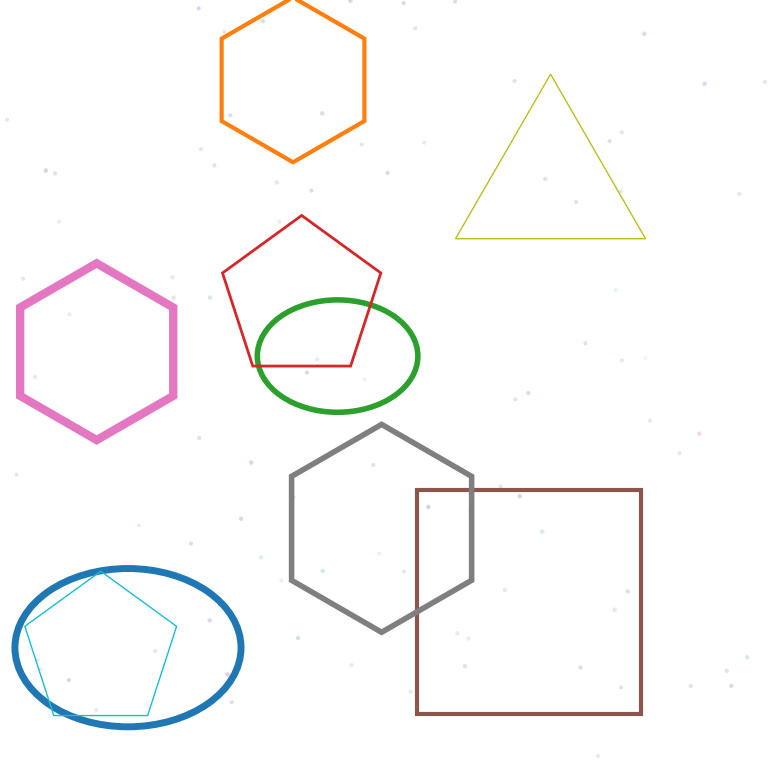[{"shape": "oval", "thickness": 2.5, "radius": 0.73, "center": [0.166, 0.159]}, {"shape": "hexagon", "thickness": 1.5, "radius": 0.54, "center": [0.381, 0.896]}, {"shape": "oval", "thickness": 2, "radius": 0.52, "center": [0.438, 0.538]}, {"shape": "pentagon", "thickness": 1, "radius": 0.54, "center": [0.392, 0.612]}, {"shape": "square", "thickness": 1.5, "radius": 0.73, "center": [0.687, 0.219]}, {"shape": "hexagon", "thickness": 3, "radius": 0.57, "center": [0.126, 0.543]}, {"shape": "hexagon", "thickness": 2, "radius": 0.67, "center": [0.496, 0.314]}, {"shape": "triangle", "thickness": 0.5, "radius": 0.71, "center": [0.715, 0.761]}, {"shape": "pentagon", "thickness": 0.5, "radius": 0.52, "center": [0.131, 0.155]}]